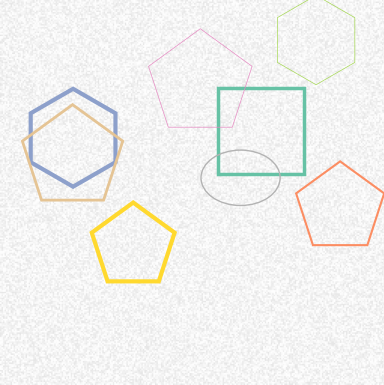[{"shape": "square", "thickness": 2.5, "radius": 0.56, "center": [0.677, 0.66]}, {"shape": "pentagon", "thickness": 1.5, "radius": 0.6, "center": [0.883, 0.461]}, {"shape": "hexagon", "thickness": 3, "radius": 0.64, "center": [0.19, 0.642]}, {"shape": "pentagon", "thickness": 0.5, "radius": 0.71, "center": [0.52, 0.784]}, {"shape": "hexagon", "thickness": 0.5, "radius": 0.58, "center": [0.821, 0.896]}, {"shape": "pentagon", "thickness": 3, "radius": 0.57, "center": [0.346, 0.361]}, {"shape": "pentagon", "thickness": 2, "radius": 0.69, "center": [0.188, 0.591]}, {"shape": "oval", "thickness": 1, "radius": 0.51, "center": [0.625, 0.538]}]